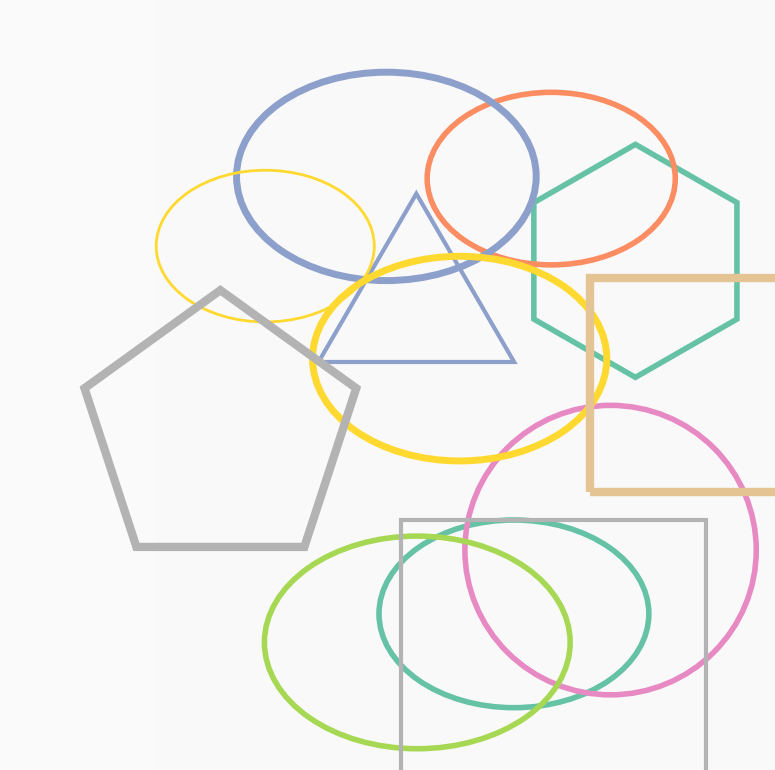[{"shape": "oval", "thickness": 2, "radius": 0.87, "center": [0.663, 0.203]}, {"shape": "hexagon", "thickness": 2, "radius": 0.76, "center": [0.82, 0.661]}, {"shape": "oval", "thickness": 2, "radius": 0.8, "center": [0.711, 0.768]}, {"shape": "triangle", "thickness": 1.5, "radius": 0.73, "center": [0.537, 0.603]}, {"shape": "oval", "thickness": 2.5, "radius": 0.97, "center": [0.499, 0.771]}, {"shape": "circle", "thickness": 2, "radius": 0.94, "center": [0.788, 0.286]}, {"shape": "oval", "thickness": 2, "radius": 0.99, "center": [0.538, 0.166]}, {"shape": "oval", "thickness": 1, "radius": 0.7, "center": [0.342, 0.68]}, {"shape": "oval", "thickness": 2.5, "radius": 0.95, "center": [0.593, 0.534]}, {"shape": "square", "thickness": 3, "radius": 0.69, "center": [0.899, 0.5]}, {"shape": "pentagon", "thickness": 3, "radius": 0.92, "center": [0.284, 0.439]}, {"shape": "square", "thickness": 1.5, "radius": 0.98, "center": [0.714, 0.128]}]